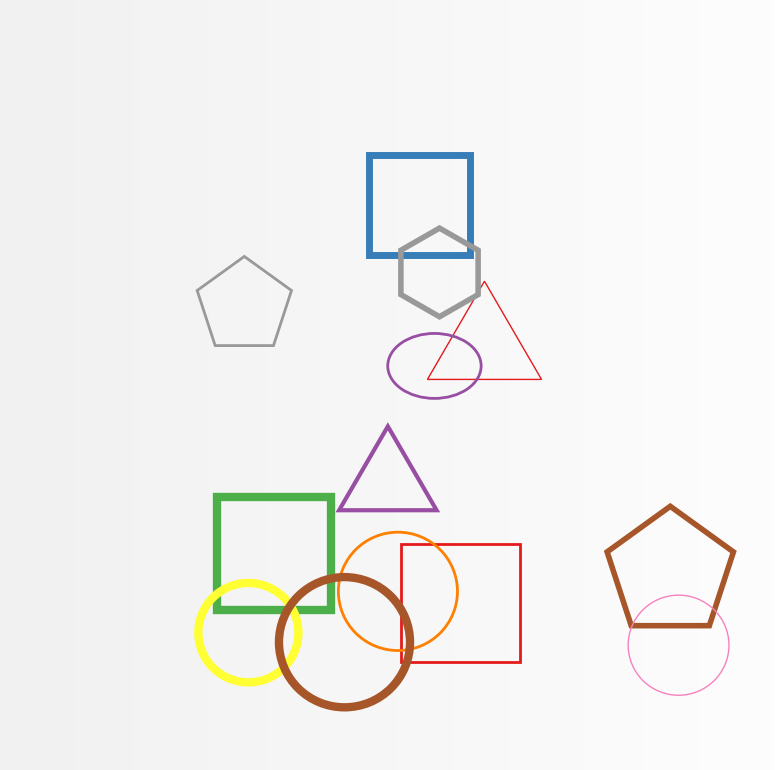[{"shape": "square", "thickness": 1, "radius": 0.38, "center": [0.594, 0.217]}, {"shape": "triangle", "thickness": 0.5, "radius": 0.42, "center": [0.625, 0.55]}, {"shape": "square", "thickness": 2.5, "radius": 0.33, "center": [0.541, 0.734]}, {"shape": "square", "thickness": 3, "radius": 0.37, "center": [0.353, 0.281]}, {"shape": "oval", "thickness": 1, "radius": 0.3, "center": [0.561, 0.525]}, {"shape": "triangle", "thickness": 1.5, "radius": 0.36, "center": [0.5, 0.374]}, {"shape": "circle", "thickness": 1, "radius": 0.38, "center": [0.513, 0.232]}, {"shape": "circle", "thickness": 3, "radius": 0.32, "center": [0.321, 0.178]}, {"shape": "circle", "thickness": 3, "radius": 0.42, "center": [0.445, 0.166]}, {"shape": "pentagon", "thickness": 2, "radius": 0.43, "center": [0.865, 0.257]}, {"shape": "circle", "thickness": 0.5, "radius": 0.33, "center": [0.876, 0.162]}, {"shape": "hexagon", "thickness": 2, "radius": 0.29, "center": [0.567, 0.646]}, {"shape": "pentagon", "thickness": 1, "radius": 0.32, "center": [0.315, 0.603]}]